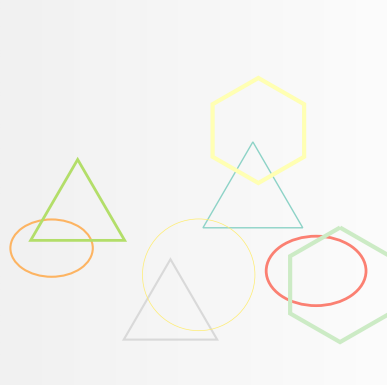[{"shape": "triangle", "thickness": 1, "radius": 0.74, "center": [0.653, 0.483]}, {"shape": "hexagon", "thickness": 3, "radius": 0.68, "center": [0.667, 0.661]}, {"shape": "oval", "thickness": 2, "radius": 0.64, "center": [0.816, 0.296]}, {"shape": "oval", "thickness": 1.5, "radius": 0.53, "center": [0.133, 0.356]}, {"shape": "triangle", "thickness": 2, "radius": 0.7, "center": [0.2, 0.446]}, {"shape": "triangle", "thickness": 1.5, "radius": 0.7, "center": [0.44, 0.187]}, {"shape": "hexagon", "thickness": 3, "radius": 0.74, "center": [0.878, 0.26]}, {"shape": "circle", "thickness": 0.5, "radius": 0.73, "center": [0.513, 0.286]}]